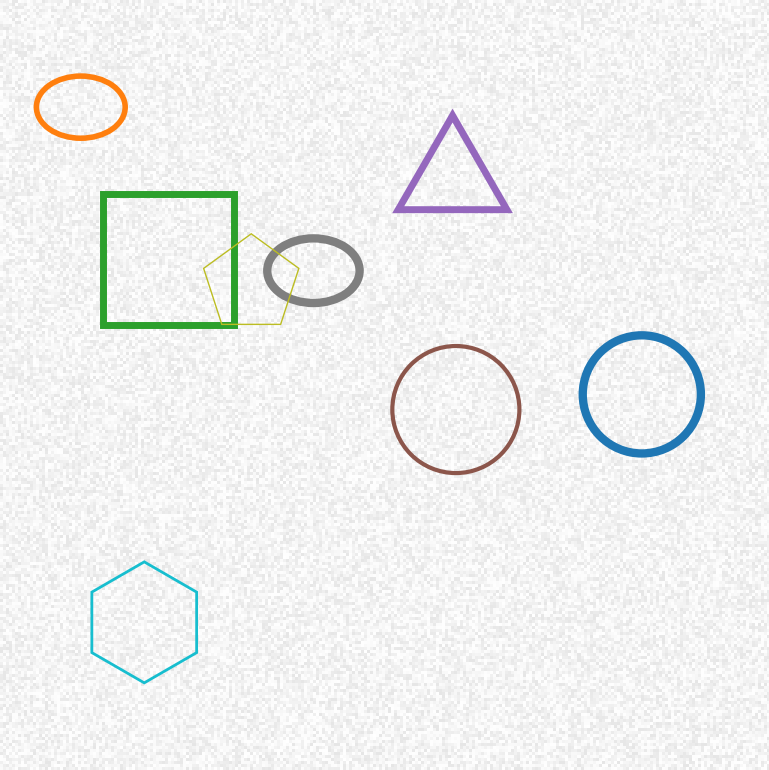[{"shape": "circle", "thickness": 3, "radius": 0.38, "center": [0.834, 0.488]}, {"shape": "oval", "thickness": 2, "radius": 0.29, "center": [0.105, 0.861]}, {"shape": "square", "thickness": 2.5, "radius": 0.43, "center": [0.219, 0.663]}, {"shape": "triangle", "thickness": 2.5, "radius": 0.41, "center": [0.588, 0.768]}, {"shape": "circle", "thickness": 1.5, "radius": 0.41, "center": [0.592, 0.468]}, {"shape": "oval", "thickness": 3, "radius": 0.3, "center": [0.407, 0.648]}, {"shape": "pentagon", "thickness": 0.5, "radius": 0.33, "center": [0.326, 0.631]}, {"shape": "hexagon", "thickness": 1, "radius": 0.39, "center": [0.187, 0.192]}]